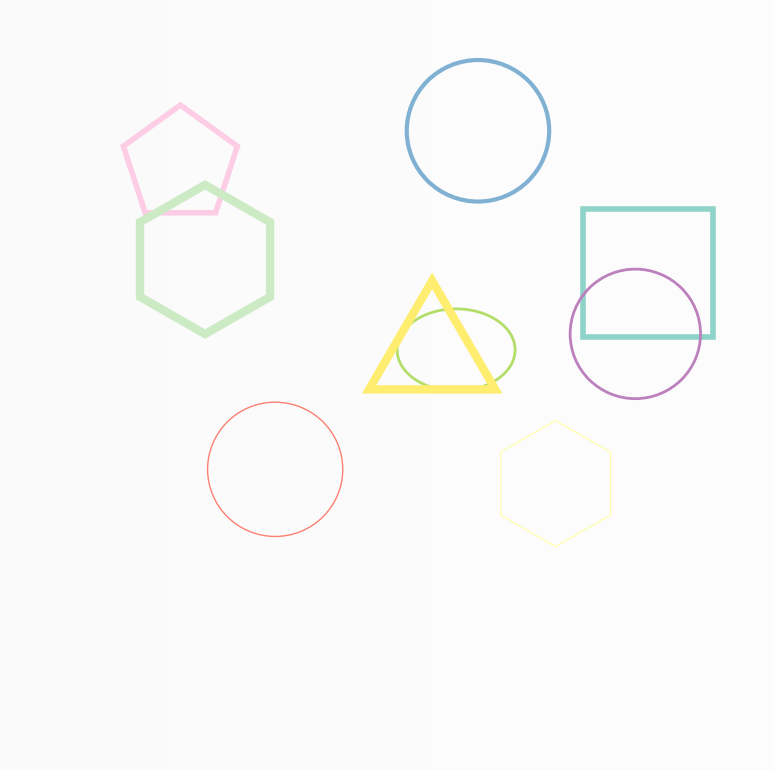[{"shape": "square", "thickness": 2, "radius": 0.42, "center": [0.836, 0.646]}, {"shape": "hexagon", "thickness": 0.5, "radius": 0.41, "center": [0.717, 0.372]}, {"shape": "circle", "thickness": 0.5, "radius": 0.44, "center": [0.355, 0.39]}, {"shape": "circle", "thickness": 1.5, "radius": 0.46, "center": [0.617, 0.83]}, {"shape": "oval", "thickness": 1, "radius": 0.38, "center": [0.589, 0.546]}, {"shape": "pentagon", "thickness": 2, "radius": 0.39, "center": [0.233, 0.786]}, {"shape": "circle", "thickness": 1, "radius": 0.42, "center": [0.82, 0.566]}, {"shape": "hexagon", "thickness": 3, "radius": 0.48, "center": [0.265, 0.663]}, {"shape": "triangle", "thickness": 3, "radius": 0.47, "center": [0.558, 0.541]}]